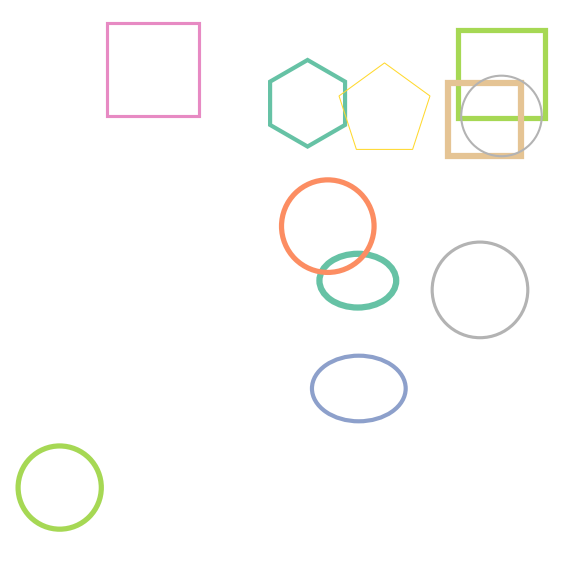[{"shape": "hexagon", "thickness": 2, "radius": 0.37, "center": [0.533, 0.82]}, {"shape": "oval", "thickness": 3, "radius": 0.33, "center": [0.62, 0.513]}, {"shape": "circle", "thickness": 2.5, "radius": 0.4, "center": [0.568, 0.608]}, {"shape": "oval", "thickness": 2, "radius": 0.41, "center": [0.621, 0.326]}, {"shape": "square", "thickness": 1.5, "radius": 0.4, "center": [0.265, 0.879]}, {"shape": "circle", "thickness": 2.5, "radius": 0.36, "center": [0.103, 0.155]}, {"shape": "square", "thickness": 2.5, "radius": 0.38, "center": [0.868, 0.872]}, {"shape": "pentagon", "thickness": 0.5, "radius": 0.41, "center": [0.666, 0.807]}, {"shape": "square", "thickness": 3, "radius": 0.31, "center": [0.839, 0.792]}, {"shape": "circle", "thickness": 1, "radius": 0.35, "center": [0.868, 0.798]}, {"shape": "circle", "thickness": 1.5, "radius": 0.41, "center": [0.831, 0.497]}]